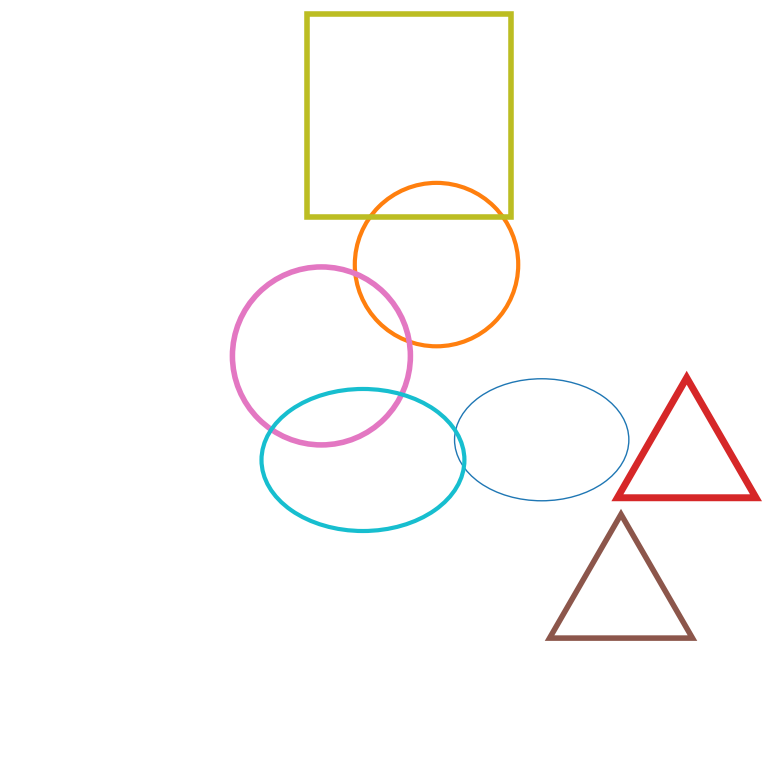[{"shape": "oval", "thickness": 0.5, "radius": 0.57, "center": [0.704, 0.429]}, {"shape": "circle", "thickness": 1.5, "radius": 0.53, "center": [0.567, 0.656]}, {"shape": "triangle", "thickness": 2.5, "radius": 0.52, "center": [0.892, 0.406]}, {"shape": "triangle", "thickness": 2, "radius": 0.54, "center": [0.807, 0.225]}, {"shape": "circle", "thickness": 2, "radius": 0.58, "center": [0.417, 0.538]}, {"shape": "square", "thickness": 2, "radius": 0.66, "center": [0.531, 0.85]}, {"shape": "oval", "thickness": 1.5, "radius": 0.66, "center": [0.471, 0.403]}]